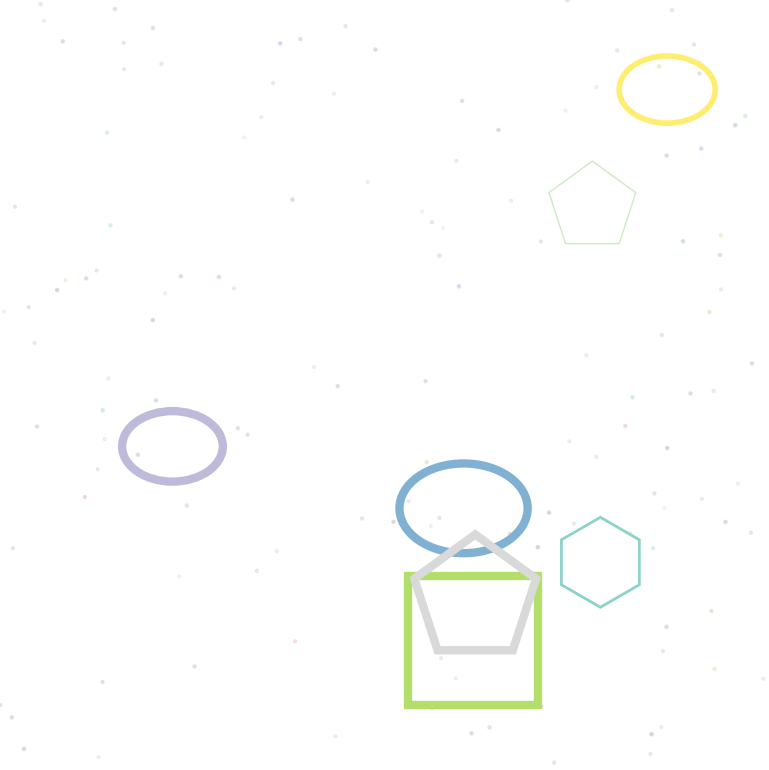[{"shape": "hexagon", "thickness": 1, "radius": 0.29, "center": [0.78, 0.27]}, {"shape": "oval", "thickness": 3, "radius": 0.33, "center": [0.224, 0.42]}, {"shape": "oval", "thickness": 3, "radius": 0.42, "center": [0.602, 0.34]}, {"shape": "square", "thickness": 3, "radius": 0.42, "center": [0.614, 0.168]}, {"shape": "pentagon", "thickness": 3, "radius": 0.42, "center": [0.617, 0.223]}, {"shape": "pentagon", "thickness": 0.5, "radius": 0.3, "center": [0.769, 0.732]}, {"shape": "oval", "thickness": 2, "radius": 0.31, "center": [0.866, 0.884]}]